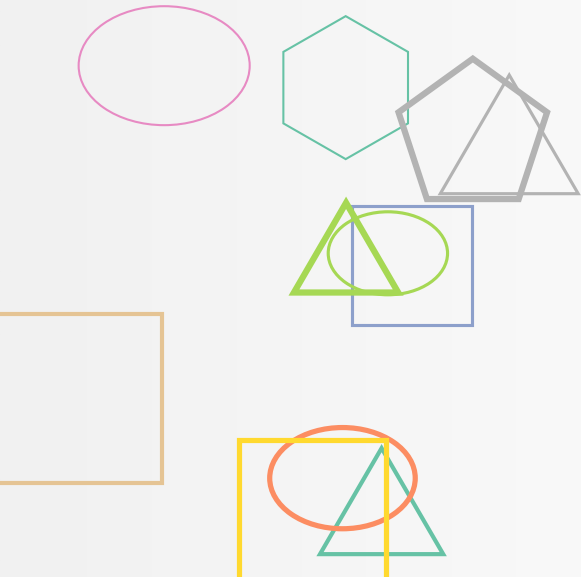[{"shape": "triangle", "thickness": 2, "radius": 0.61, "center": [0.657, 0.101]}, {"shape": "hexagon", "thickness": 1, "radius": 0.62, "center": [0.595, 0.847]}, {"shape": "oval", "thickness": 2.5, "radius": 0.63, "center": [0.589, 0.171]}, {"shape": "square", "thickness": 1.5, "radius": 0.51, "center": [0.709, 0.539]}, {"shape": "oval", "thickness": 1, "radius": 0.74, "center": [0.282, 0.885]}, {"shape": "oval", "thickness": 1.5, "radius": 0.51, "center": [0.667, 0.561]}, {"shape": "triangle", "thickness": 3, "radius": 0.52, "center": [0.595, 0.544]}, {"shape": "square", "thickness": 2.5, "radius": 0.63, "center": [0.537, 0.111]}, {"shape": "square", "thickness": 2, "radius": 0.73, "center": [0.131, 0.309]}, {"shape": "triangle", "thickness": 1.5, "radius": 0.68, "center": [0.876, 0.732]}, {"shape": "pentagon", "thickness": 3, "radius": 0.67, "center": [0.813, 0.763]}]